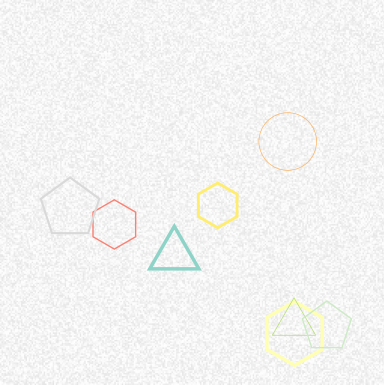[{"shape": "triangle", "thickness": 2.5, "radius": 0.37, "center": [0.453, 0.339]}, {"shape": "hexagon", "thickness": 2.5, "radius": 0.41, "center": [0.765, 0.134]}, {"shape": "hexagon", "thickness": 1, "radius": 0.32, "center": [0.297, 0.417]}, {"shape": "circle", "thickness": 0.5, "radius": 0.37, "center": [0.747, 0.632]}, {"shape": "triangle", "thickness": 0.5, "radius": 0.32, "center": [0.764, 0.162]}, {"shape": "pentagon", "thickness": 1.5, "radius": 0.4, "center": [0.182, 0.459]}, {"shape": "pentagon", "thickness": 1, "radius": 0.33, "center": [0.849, 0.151]}, {"shape": "hexagon", "thickness": 2, "radius": 0.29, "center": [0.565, 0.467]}]